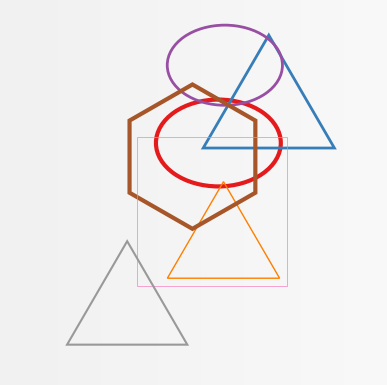[{"shape": "oval", "thickness": 3, "radius": 0.81, "center": [0.564, 0.629]}, {"shape": "triangle", "thickness": 2, "radius": 0.98, "center": [0.694, 0.713]}, {"shape": "oval", "thickness": 2, "radius": 0.74, "center": [0.58, 0.831]}, {"shape": "triangle", "thickness": 1, "radius": 0.84, "center": [0.577, 0.361]}, {"shape": "hexagon", "thickness": 3, "radius": 0.94, "center": [0.497, 0.593]}, {"shape": "square", "thickness": 0.5, "radius": 0.97, "center": [0.547, 0.451]}, {"shape": "triangle", "thickness": 1.5, "radius": 0.9, "center": [0.328, 0.194]}]